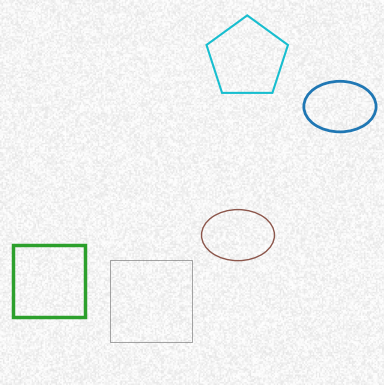[{"shape": "oval", "thickness": 2, "radius": 0.47, "center": [0.883, 0.723]}, {"shape": "square", "thickness": 2.5, "radius": 0.47, "center": [0.128, 0.269]}, {"shape": "oval", "thickness": 1, "radius": 0.47, "center": [0.618, 0.389]}, {"shape": "square", "thickness": 0.5, "radius": 0.53, "center": [0.392, 0.217]}, {"shape": "pentagon", "thickness": 1.5, "radius": 0.56, "center": [0.642, 0.849]}]